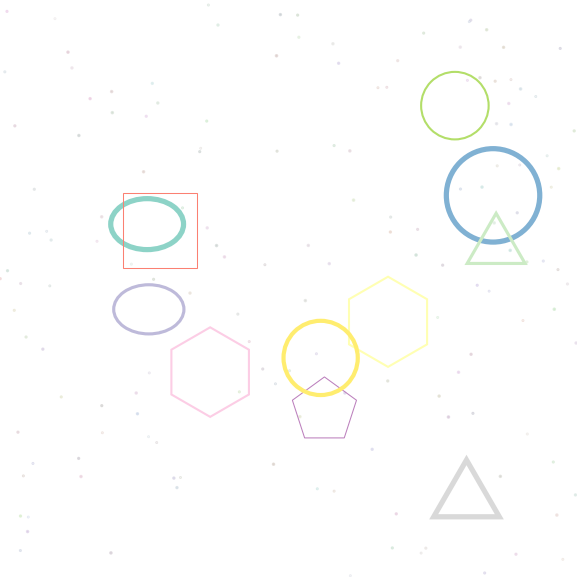[{"shape": "oval", "thickness": 2.5, "radius": 0.32, "center": [0.255, 0.611]}, {"shape": "hexagon", "thickness": 1, "radius": 0.39, "center": [0.672, 0.442]}, {"shape": "oval", "thickness": 1.5, "radius": 0.3, "center": [0.258, 0.463]}, {"shape": "square", "thickness": 0.5, "radius": 0.32, "center": [0.277, 0.6]}, {"shape": "circle", "thickness": 2.5, "radius": 0.4, "center": [0.854, 0.661]}, {"shape": "circle", "thickness": 1, "radius": 0.29, "center": [0.788, 0.816]}, {"shape": "hexagon", "thickness": 1, "radius": 0.39, "center": [0.364, 0.355]}, {"shape": "triangle", "thickness": 2.5, "radius": 0.33, "center": [0.808, 0.137]}, {"shape": "pentagon", "thickness": 0.5, "radius": 0.29, "center": [0.562, 0.288]}, {"shape": "triangle", "thickness": 1.5, "radius": 0.29, "center": [0.859, 0.572]}, {"shape": "circle", "thickness": 2, "radius": 0.32, "center": [0.555, 0.379]}]